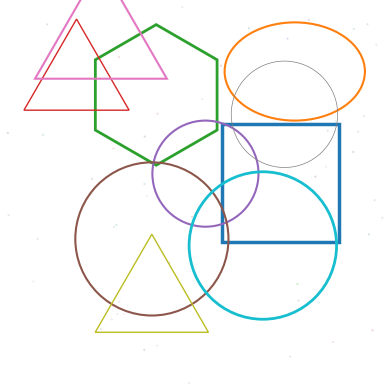[{"shape": "square", "thickness": 2.5, "radius": 0.76, "center": [0.729, 0.524]}, {"shape": "oval", "thickness": 1.5, "radius": 0.91, "center": [0.766, 0.814]}, {"shape": "hexagon", "thickness": 2, "radius": 0.91, "center": [0.406, 0.753]}, {"shape": "triangle", "thickness": 1, "radius": 0.79, "center": [0.199, 0.793]}, {"shape": "circle", "thickness": 1.5, "radius": 0.69, "center": [0.534, 0.549]}, {"shape": "circle", "thickness": 1.5, "radius": 0.99, "center": [0.395, 0.379]}, {"shape": "triangle", "thickness": 1.5, "radius": 0.99, "center": [0.262, 0.894]}, {"shape": "circle", "thickness": 0.5, "radius": 0.69, "center": [0.739, 0.703]}, {"shape": "triangle", "thickness": 1, "radius": 0.85, "center": [0.394, 0.222]}, {"shape": "circle", "thickness": 2, "radius": 0.96, "center": [0.683, 0.362]}]